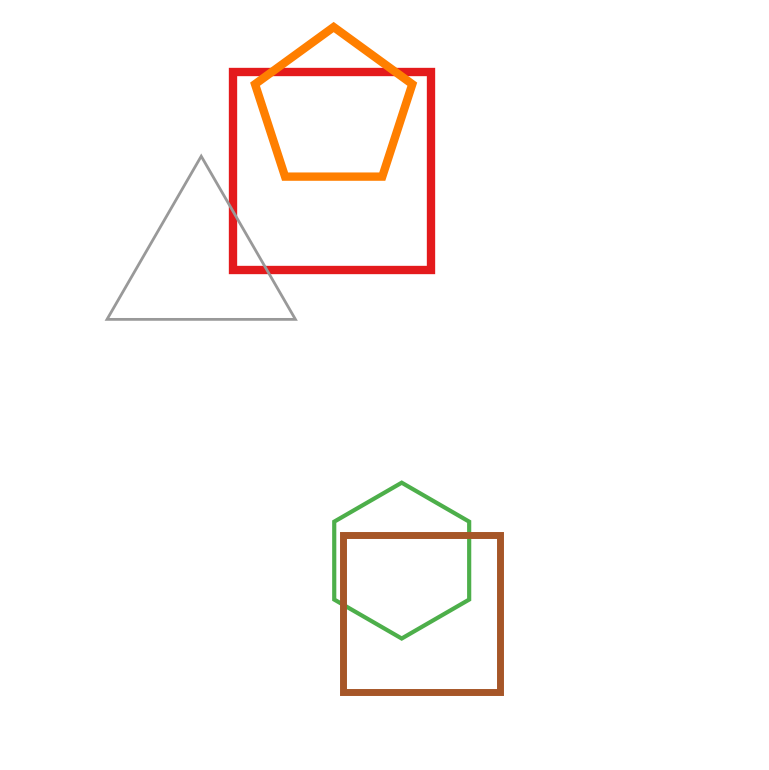[{"shape": "square", "thickness": 3, "radius": 0.64, "center": [0.431, 0.778]}, {"shape": "hexagon", "thickness": 1.5, "radius": 0.51, "center": [0.522, 0.272]}, {"shape": "pentagon", "thickness": 3, "radius": 0.54, "center": [0.433, 0.857]}, {"shape": "square", "thickness": 2.5, "radius": 0.51, "center": [0.548, 0.203]}, {"shape": "triangle", "thickness": 1, "radius": 0.71, "center": [0.261, 0.656]}]